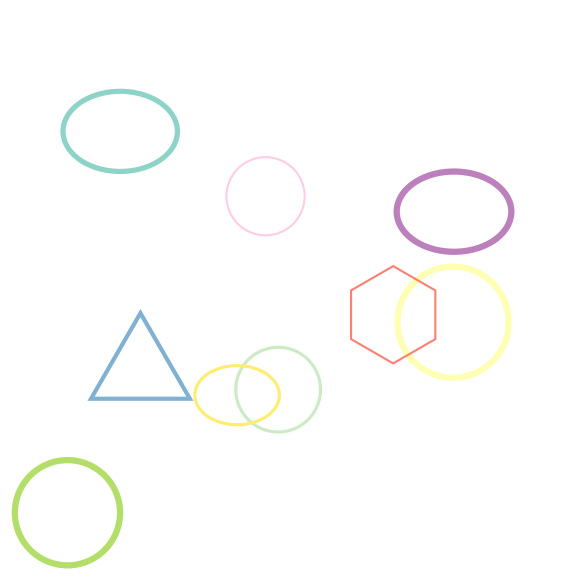[{"shape": "oval", "thickness": 2.5, "radius": 0.5, "center": [0.208, 0.772]}, {"shape": "circle", "thickness": 3, "radius": 0.48, "center": [0.785, 0.441]}, {"shape": "hexagon", "thickness": 1, "radius": 0.42, "center": [0.681, 0.454]}, {"shape": "triangle", "thickness": 2, "radius": 0.49, "center": [0.243, 0.358]}, {"shape": "circle", "thickness": 3, "radius": 0.46, "center": [0.117, 0.111]}, {"shape": "circle", "thickness": 1, "radius": 0.34, "center": [0.46, 0.659]}, {"shape": "oval", "thickness": 3, "radius": 0.5, "center": [0.786, 0.633]}, {"shape": "circle", "thickness": 1.5, "radius": 0.37, "center": [0.482, 0.324]}, {"shape": "oval", "thickness": 1.5, "radius": 0.37, "center": [0.411, 0.315]}]